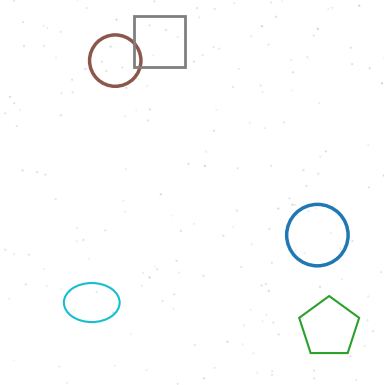[{"shape": "circle", "thickness": 2.5, "radius": 0.4, "center": [0.824, 0.389]}, {"shape": "pentagon", "thickness": 1.5, "radius": 0.41, "center": [0.855, 0.149]}, {"shape": "circle", "thickness": 2.5, "radius": 0.33, "center": [0.299, 0.843]}, {"shape": "square", "thickness": 2, "radius": 0.33, "center": [0.415, 0.892]}, {"shape": "oval", "thickness": 1.5, "radius": 0.36, "center": [0.238, 0.214]}]